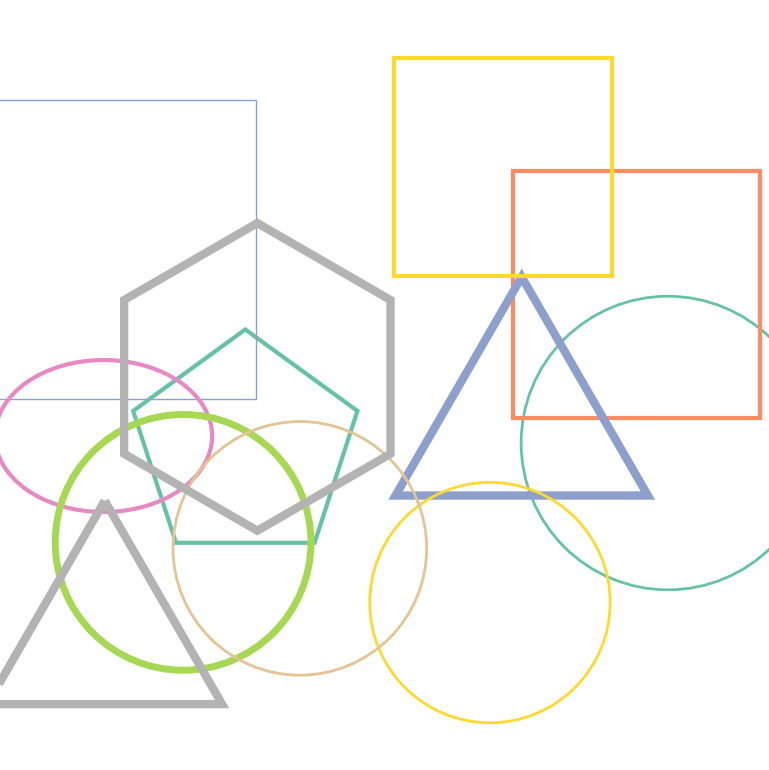[{"shape": "circle", "thickness": 1, "radius": 0.95, "center": [0.867, 0.425]}, {"shape": "pentagon", "thickness": 1.5, "radius": 0.77, "center": [0.319, 0.419]}, {"shape": "square", "thickness": 1.5, "radius": 0.8, "center": [0.827, 0.618]}, {"shape": "triangle", "thickness": 3, "radius": 0.95, "center": [0.678, 0.451]}, {"shape": "square", "thickness": 0.5, "radius": 0.97, "center": [0.139, 0.676]}, {"shape": "oval", "thickness": 1.5, "radius": 0.7, "center": [0.135, 0.434]}, {"shape": "circle", "thickness": 2.5, "radius": 0.83, "center": [0.238, 0.296]}, {"shape": "square", "thickness": 1.5, "radius": 0.71, "center": [0.654, 0.784]}, {"shape": "circle", "thickness": 1, "radius": 0.78, "center": [0.636, 0.217]}, {"shape": "circle", "thickness": 1, "radius": 0.82, "center": [0.389, 0.288]}, {"shape": "triangle", "thickness": 3, "radius": 0.88, "center": [0.136, 0.174]}, {"shape": "hexagon", "thickness": 3, "radius": 1.0, "center": [0.334, 0.511]}]